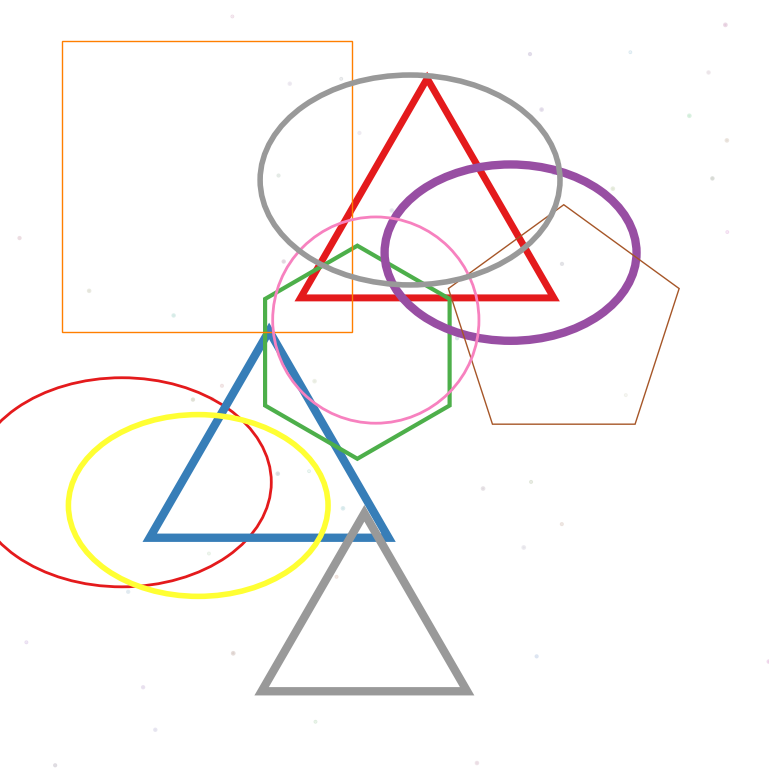[{"shape": "triangle", "thickness": 2.5, "radius": 0.95, "center": [0.555, 0.708]}, {"shape": "oval", "thickness": 1, "radius": 0.97, "center": [0.158, 0.374]}, {"shape": "triangle", "thickness": 3, "radius": 0.9, "center": [0.35, 0.391]}, {"shape": "hexagon", "thickness": 1.5, "radius": 0.69, "center": [0.464, 0.543]}, {"shape": "oval", "thickness": 3, "radius": 0.82, "center": [0.663, 0.672]}, {"shape": "square", "thickness": 0.5, "radius": 0.94, "center": [0.269, 0.758]}, {"shape": "oval", "thickness": 2, "radius": 0.84, "center": [0.257, 0.344]}, {"shape": "pentagon", "thickness": 0.5, "radius": 0.79, "center": [0.732, 0.577]}, {"shape": "circle", "thickness": 1, "radius": 0.67, "center": [0.488, 0.584]}, {"shape": "triangle", "thickness": 3, "radius": 0.77, "center": [0.473, 0.179]}, {"shape": "oval", "thickness": 2, "radius": 0.97, "center": [0.533, 0.766]}]